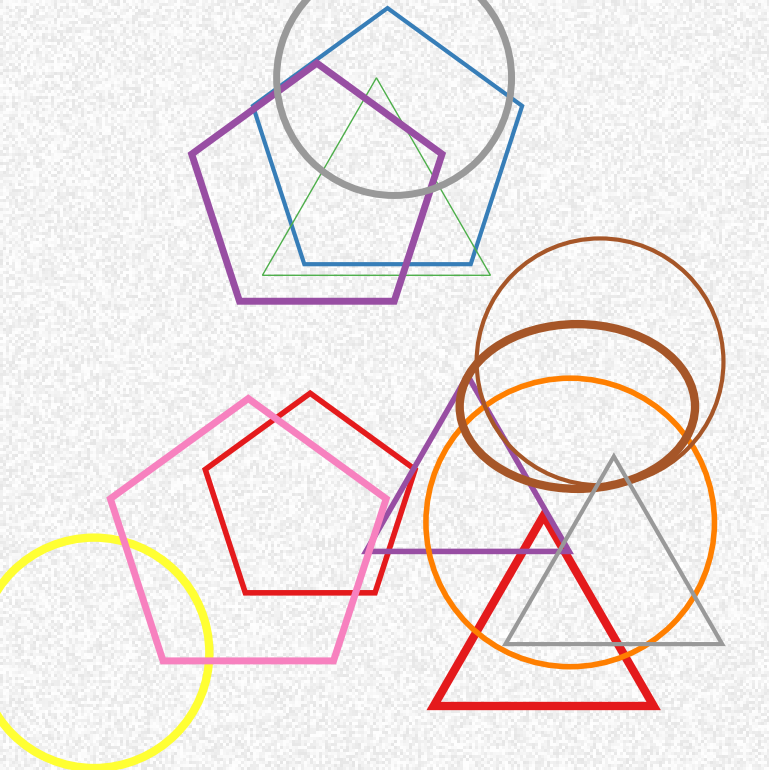[{"shape": "triangle", "thickness": 3, "radius": 0.82, "center": [0.706, 0.166]}, {"shape": "pentagon", "thickness": 2, "radius": 0.72, "center": [0.403, 0.346]}, {"shape": "pentagon", "thickness": 1.5, "radius": 0.92, "center": [0.503, 0.806]}, {"shape": "triangle", "thickness": 0.5, "radius": 0.85, "center": [0.489, 0.728]}, {"shape": "pentagon", "thickness": 2.5, "radius": 0.85, "center": [0.411, 0.747]}, {"shape": "triangle", "thickness": 2, "radius": 0.76, "center": [0.607, 0.36]}, {"shape": "circle", "thickness": 2, "radius": 0.94, "center": [0.741, 0.321]}, {"shape": "circle", "thickness": 3, "radius": 0.75, "center": [0.122, 0.152]}, {"shape": "circle", "thickness": 1.5, "radius": 0.8, "center": [0.779, 0.53]}, {"shape": "oval", "thickness": 3, "radius": 0.76, "center": [0.75, 0.472]}, {"shape": "pentagon", "thickness": 2.5, "radius": 0.94, "center": [0.322, 0.294]}, {"shape": "circle", "thickness": 2.5, "radius": 0.76, "center": [0.512, 0.899]}, {"shape": "triangle", "thickness": 1.5, "radius": 0.81, "center": [0.797, 0.245]}]